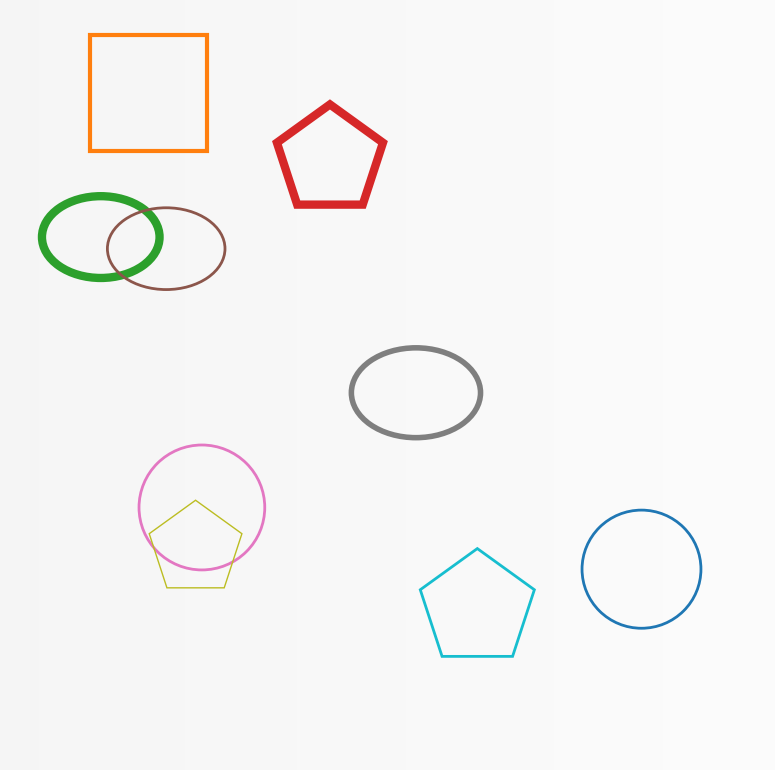[{"shape": "circle", "thickness": 1, "radius": 0.38, "center": [0.828, 0.261]}, {"shape": "square", "thickness": 1.5, "radius": 0.38, "center": [0.192, 0.879]}, {"shape": "oval", "thickness": 3, "radius": 0.38, "center": [0.13, 0.692]}, {"shape": "pentagon", "thickness": 3, "radius": 0.36, "center": [0.426, 0.792]}, {"shape": "oval", "thickness": 1, "radius": 0.38, "center": [0.214, 0.677]}, {"shape": "circle", "thickness": 1, "radius": 0.41, "center": [0.261, 0.341]}, {"shape": "oval", "thickness": 2, "radius": 0.42, "center": [0.537, 0.49]}, {"shape": "pentagon", "thickness": 0.5, "radius": 0.31, "center": [0.252, 0.287]}, {"shape": "pentagon", "thickness": 1, "radius": 0.39, "center": [0.616, 0.21]}]